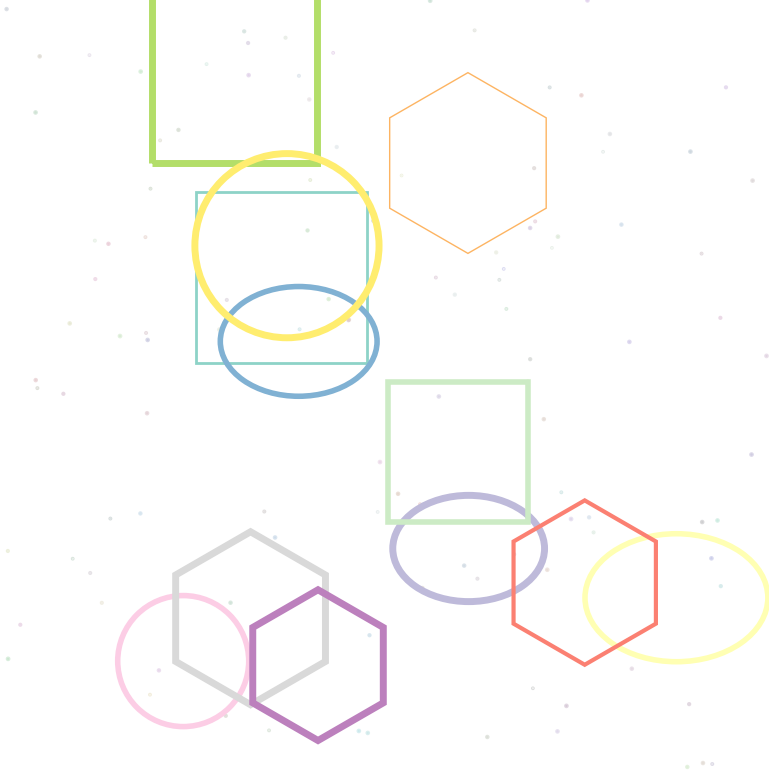[{"shape": "square", "thickness": 1, "radius": 0.55, "center": [0.366, 0.64]}, {"shape": "oval", "thickness": 2, "radius": 0.59, "center": [0.878, 0.224]}, {"shape": "oval", "thickness": 2.5, "radius": 0.49, "center": [0.609, 0.288]}, {"shape": "hexagon", "thickness": 1.5, "radius": 0.53, "center": [0.759, 0.243]}, {"shape": "oval", "thickness": 2, "radius": 0.51, "center": [0.388, 0.557]}, {"shape": "hexagon", "thickness": 0.5, "radius": 0.59, "center": [0.608, 0.788]}, {"shape": "square", "thickness": 2.5, "radius": 0.54, "center": [0.305, 0.895]}, {"shape": "circle", "thickness": 2, "radius": 0.43, "center": [0.238, 0.141]}, {"shape": "hexagon", "thickness": 2.5, "radius": 0.56, "center": [0.325, 0.197]}, {"shape": "hexagon", "thickness": 2.5, "radius": 0.49, "center": [0.413, 0.136]}, {"shape": "square", "thickness": 2, "radius": 0.46, "center": [0.595, 0.413]}, {"shape": "circle", "thickness": 2.5, "radius": 0.6, "center": [0.373, 0.681]}]